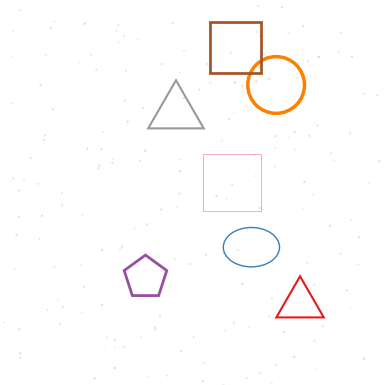[{"shape": "triangle", "thickness": 1.5, "radius": 0.36, "center": [0.779, 0.211]}, {"shape": "oval", "thickness": 1, "radius": 0.37, "center": [0.653, 0.358]}, {"shape": "pentagon", "thickness": 2, "radius": 0.29, "center": [0.378, 0.279]}, {"shape": "circle", "thickness": 2.5, "radius": 0.37, "center": [0.717, 0.779]}, {"shape": "square", "thickness": 2, "radius": 0.33, "center": [0.612, 0.877]}, {"shape": "square", "thickness": 0.5, "radius": 0.37, "center": [0.602, 0.526]}, {"shape": "triangle", "thickness": 1.5, "radius": 0.42, "center": [0.457, 0.708]}]